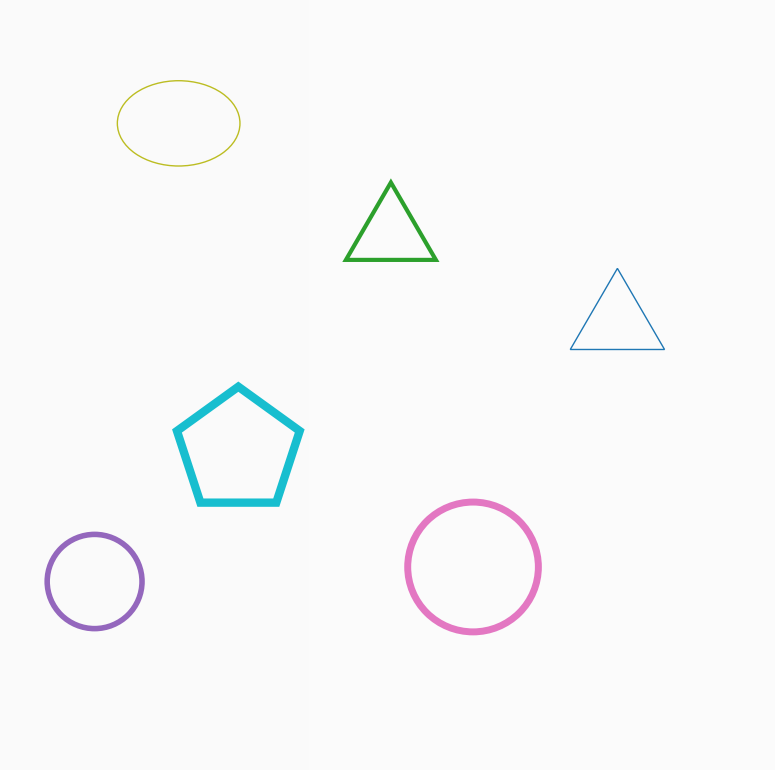[{"shape": "triangle", "thickness": 0.5, "radius": 0.35, "center": [0.797, 0.581]}, {"shape": "triangle", "thickness": 1.5, "radius": 0.34, "center": [0.504, 0.696]}, {"shape": "circle", "thickness": 2, "radius": 0.31, "center": [0.122, 0.245]}, {"shape": "circle", "thickness": 2.5, "radius": 0.42, "center": [0.61, 0.264]}, {"shape": "oval", "thickness": 0.5, "radius": 0.4, "center": [0.231, 0.84]}, {"shape": "pentagon", "thickness": 3, "radius": 0.42, "center": [0.308, 0.415]}]